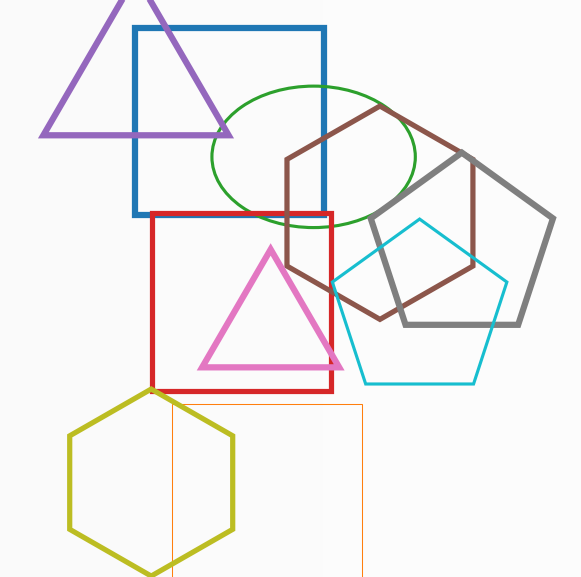[{"shape": "square", "thickness": 3, "radius": 0.81, "center": [0.395, 0.789]}, {"shape": "square", "thickness": 0.5, "radius": 0.82, "center": [0.459, 0.136]}, {"shape": "oval", "thickness": 1.5, "radius": 0.87, "center": [0.54, 0.728]}, {"shape": "square", "thickness": 2.5, "radius": 0.77, "center": [0.416, 0.476]}, {"shape": "triangle", "thickness": 3, "radius": 0.92, "center": [0.234, 0.857]}, {"shape": "hexagon", "thickness": 2.5, "radius": 0.92, "center": [0.654, 0.631]}, {"shape": "triangle", "thickness": 3, "radius": 0.68, "center": [0.466, 0.431]}, {"shape": "pentagon", "thickness": 3, "radius": 0.82, "center": [0.795, 0.57]}, {"shape": "hexagon", "thickness": 2.5, "radius": 0.81, "center": [0.26, 0.164]}, {"shape": "pentagon", "thickness": 1.5, "radius": 0.79, "center": [0.722, 0.462]}]